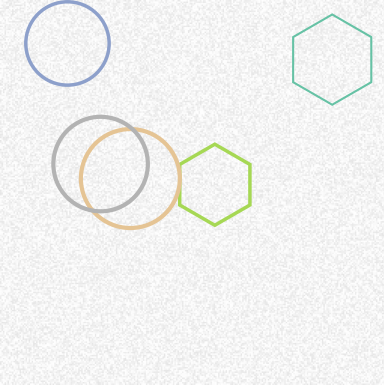[{"shape": "hexagon", "thickness": 1.5, "radius": 0.59, "center": [0.863, 0.845]}, {"shape": "circle", "thickness": 2.5, "radius": 0.54, "center": [0.175, 0.887]}, {"shape": "hexagon", "thickness": 2.5, "radius": 0.53, "center": [0.558, 0.52]}, {"shape": "circle", "thickness": 3, "radius": 0.64, "center": [0.339, 0.536]}, {"shape": "circle", "thickness": 3, "radius": 0.61, "center": [0.261, 0.574]}]